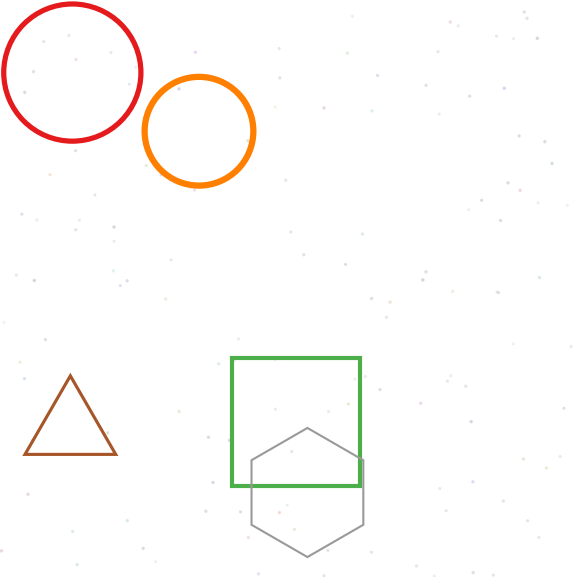[{"shape": "circle", "thickness": 2.5, "radius": 0.59, "center": [0.125, 0.873]}, {"shape": "square", "thickness": 2, "radius": 0.55, "center": [0.512, 0.269]}, {"shape": "circle", "thickness": 3, "radius": 0.47, "center": [0.345, 0.772]}, {"shape": "triangle", "thickness": 1.5, "radius": 0.45, "center": [0.122, 0.258]}, {"shape": "hexagon", "thickness": 1, "radius": 0.56, "center": [0.532, 0.146]}]